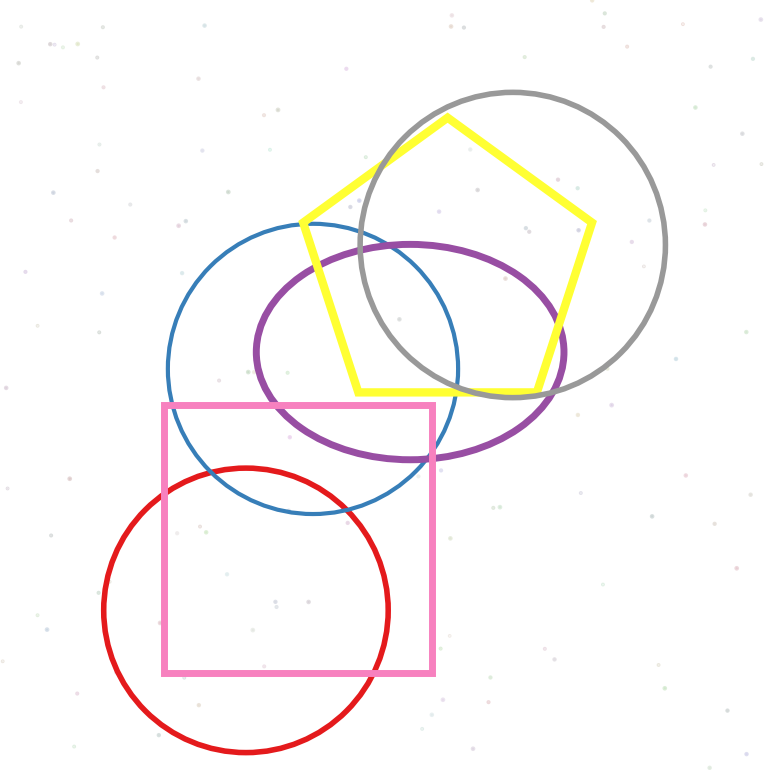[{"shape": "circle", "thickness": 2, "radius": 0.92, "center": [0.319, 0.207]}, {"shape": "circle", "thickness": 1.5, "radius": 0.94, "center": [0.406, 0.521]}, {"shape": "oval", "thickness": 2.5, "radius": 1.0, "center": [0.533, 0.543]}, {"shape": "pentagon", "thickness": 3, "radius": 0.99, "center": [0.581, 0.65]}, {"shape": "square", "thickness": 2.5, "radius": 0.87, "center": [0.387, 0.3]}, {"shape": "circle", "thickness": 2, "radius": 0.99, "center": [0.666, 0.682]}]